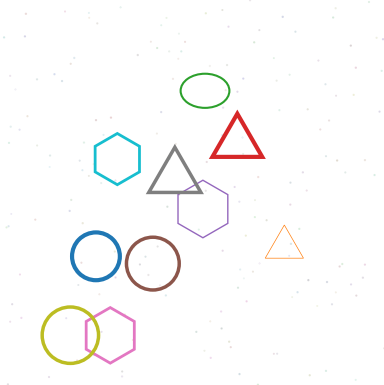[{"shape": "circle", "thickness": 3, "radius": 0.31, "center": [0.249, 0.334]}, {"shape": "triangle", "thickness": 0.5, "radius": 0.29, "center": [0.739, 0.358]}, {"shape": "oval", "thickness": 1.5, "radius": 0.32, "center": [0.532, 0.764]}, {"shape": "triangle", "thickness": 3, "radius": 0.37, "center": [0.616, 0.63]}, {"shape": "hexagon", "thickness": 1, "radius": 0.37, "center": [0.527, 0.457]}, {"shape": "circle", "thickness": 2.5, "radius": 0.34, "center": [0.397, 0.315]}, {"shape": "hexagon", "thickness": 2, "radius": 0.36, "center": [0.286, 0.129]}, {"shape": "triangle", "thickness": 2.5, "radius": 0.39, "center": [0.454, 0.539]}, {"shape": "circle", "thickness": 2.5, "radius": 0.37, "center": [0.183, 0.129]}, {"shape": "hexagon", "thickness": 2, "radius": 0.33, "center": [0.305, 0.587]}]